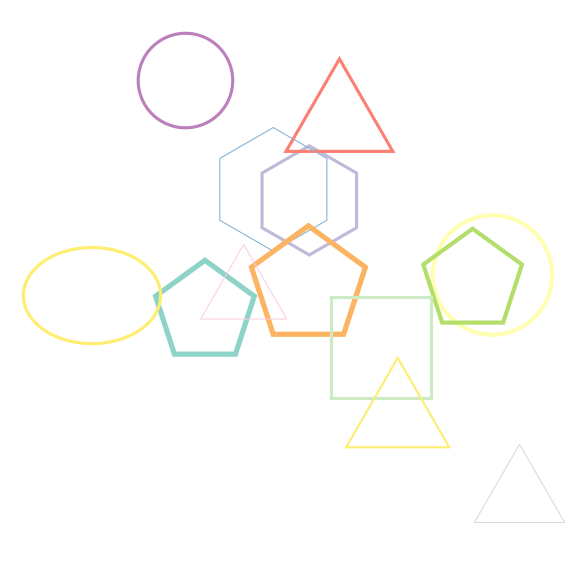[{"shape": "pentagon", "thickness": 2.5, "radius": 0.45, "center": [0.355, 0.459]}, {"shape": "circle", "thickness": 2, "radius": 0.52, "center": [0.853, 0.523]}, {"shape": "hexagon", "thickness": 1.5, "radius": 0.47, "center": [0.536, 0.652]}, {"shape": "triangle", "thickness": 1.5, "radius": 0.53, "center": [0.588, 0.79]}, {"shape": "hexagon", "thickness": 0.5, "radius": 0.54, "center": [0.473, 0.671]}, {"shape": "pentagon", "thickness": 2.5, "radius": 0.52, "center": [0.534, 0.504]}, {"shape": "pentagon", "thickness": 2, "radius": 0.45, "center": [0.818, 0.513]}, {"shape": "triangle", "thickness": 0.5, "radius": 0.43, "center": [0.422, 0.49]}, {"shape": "triangle", "thickness": 0.5, "radius": 0.45, "center": [0.9, 0.139]}, {"shape": "circle", "thickness": 1.5, "radius": 0.41, "center": [0.321, 0.86]}, {"shape": "square", "thickness": 1.5, "radius": 0.44, "center": [0.66, 0.398]}, {"shape": "triangle", "thickness": 1, "radius": 0.52, "center": [0.689, 0.276]}, {"shape": "oval", "thickness": 1.5, "radius": 0.59, "center": [0.159, 0.487]}]